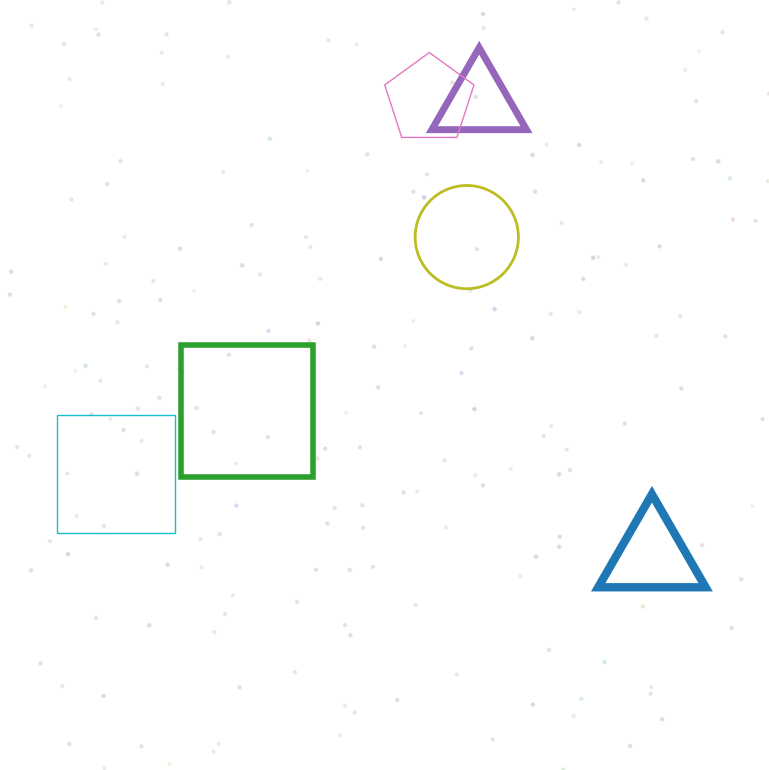[{"shape": "triangle", "thickness": 3, "radius": 0.4, "center": [0.847, 0.278]}, {"shape": "square", "thickness": 2, "radius": 0.43, "center": [0.321, 0.466]}, {"shape": "triangle", "thickness": 2.5, "radius": 0.35, "center": [0.622, 0.867]}, {"shape": "pentagon", "thickness": 0.5, "radius": 0.3, "center": [0.558, 0.871]}, {"shape": "circle", "thickness": 1, "radius": 0.34, "center": [0.606, 0.692]}, {"shape": "square", "thickness": 0.5, "radius": 0.38, "center": [0.151, 0.384]}]